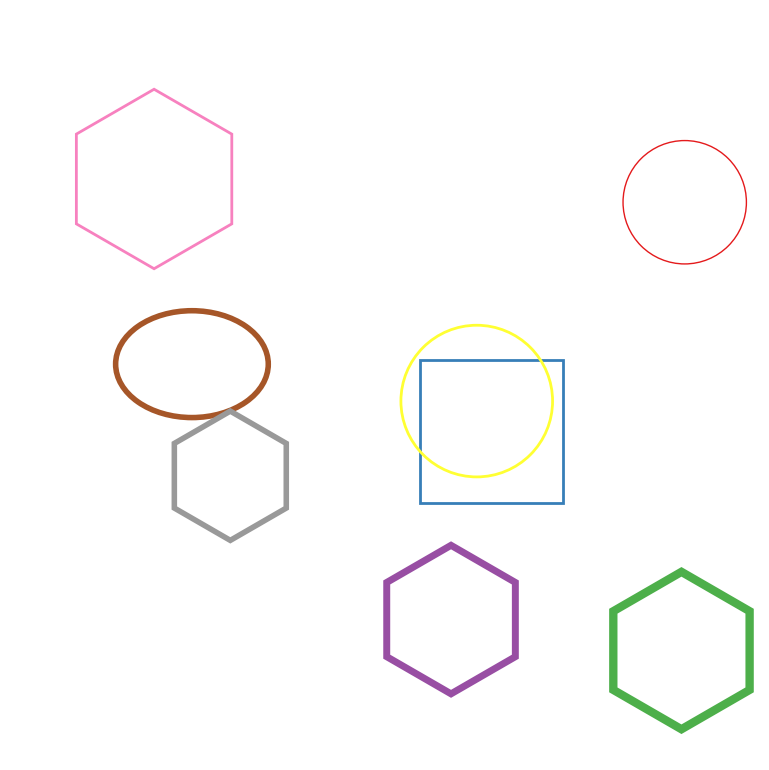[{"shape": "circle", "thickness": 0.5, "radius": 0.4, "center": [0.889, 0.737]}, {"shape": "square", "thickness": 1, "radius": 0.46, "center": [0.639, 0.44]}, {"shape": "hexagon", "thickness": 3, "radius": 0.51, "center": [0.885, 0.155]}, {"shape": "hexagon", "thickness": 2.5, "radius": 0.48, "center": [0.586, 0.195]}, {"shape": "circle", "thickness": 1, "radius": 0.49, "center": [0.619, 0.479]}, {"shape": "oval", "thickness": 2, "radius": 0.5, "center": [0.249, 0.527]}, {"shape": "hexagon", "thickness": 1, "radius": 0.58, "center": [0.2, 0.768]}, {"shape": "hexagon", "thickness": 2, "radius": 0.42, "center": [0.299, 0.382]}]